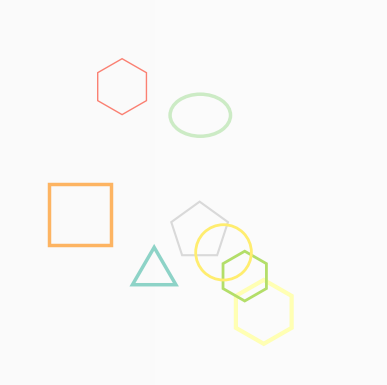[{"shape": "triangle", "thickness": 2.5, "radius": 0.32, "center": [0.398, 0.293]}, {"shape": "hexagon", "thickness": 3, "radius": 0.42, "center": [0.681, 0.19]}, {"shape": "hexagon", "thickness": 1, "radius": 0.36, "center": [0.315, 0.775]}, {"shape": "square", "thickness": 2.5, "radius": 0.4, "center": [0.207, 0.443]}, {"shape": "hexagon", "thickness": 2, "radius": 0.32, "center": [0.632, 0.283]}, {"shape": "pentagon", "thickness": 1.5, "radius": 0.38, "center": [0.515, 0.399]}, {"shape": "oval", "thickness": 2.5, "radius": 0.39, "center": [0.517, 0.701]}, {"shape": "circle", "thickness": 2, "radius": 0.36, "center": [0.577, 0.345]}]